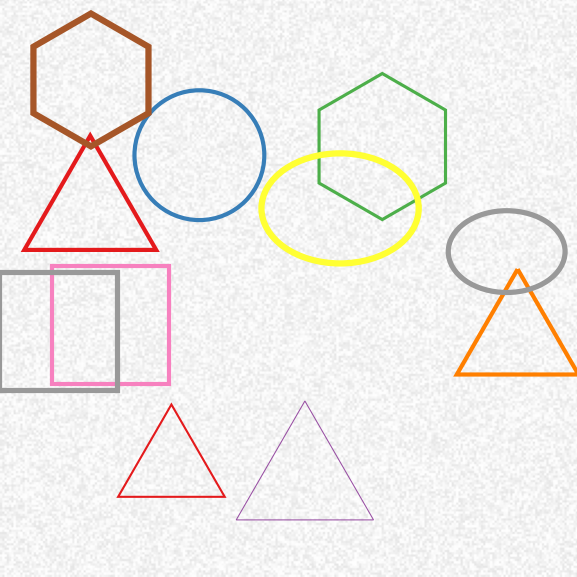[{"shape": "triangle", "thickness": 1, "radius": 0.53, "center": [0.297, 0.192]}, {"shape": "triangle", "thickness": 2, "radius": 0.66, "center": [0.156, 0.632]}, {"shape": "circle", "thickness": 2, "radius": 0.56, "center": [0.345, 0.73]}, {"shape": "hexagon", "thickness": 1.5, "radius": 0.63, "center": [0.662, 0.745]}, {"shape": "triangle", "thickness": 0.5, "radius": 0.69, "center": [0.528, 0.168]}, {"shape": "triangle", "thickness": 2, "radius": 0.61, "center": [0.896, 0.411]}, {"shape": "oval", "thickness": 3, "radius": 0.68, "center": [0.589, 0.638]}, {"shape": "hexagon", "thickness": 3, "radius": 0.58, "center": [0.157, 0.861]}, {"shape": "square", "thickness": 2, "radius": 0.51, "center": [0.191, 0.436]}, {"shape": "square", "thickness": 2.5, "radius": 0.51, "center": [0.1, 0.426]}, {"shape": "oval", "thickness": 2.5, "radius": 0.51, "center": [0.877, 0.563]}]